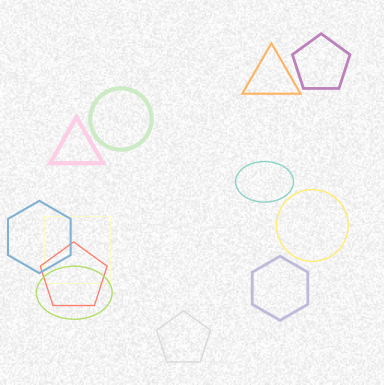[{"shape": "oval", "thickness": 1, "radius": 0.38, "center": [0.687, 0.528]}, {"shape": "square", "thickness": 0.5, "radius": 0.43, "center": [0.2, 0.352]}, {"shape": "hexagon", "thickness": 2, "radius": 0.42, "center": [0.727, 0.251]}, {"shape": "pentagon", "thickness": 1, "radius": 0.46, "center": [0.191, 0.28]}, {"shape": "hexagon", "thickness": 1.5, "radius": 0.47, "center": [0.102, 0.384]}, {"shape": "triangle", "thickness": 1.5, "radius": 0.44, "center": [0.705, 0.8]}, {"shape": "oval", "thickness": 1, "radius": 0.49, "center": [0.193, 0.24]}, {"shape": "triangle", "thickness": 3, "radius": 0.4, "center": [0.199, 0.616]}, {"shape": "pentagon", "thickness": 1, "radius": 0.37, "center": [0.477, 0.119]}, {"shape": "pentagon", "thickness": 2, "radius": 0.39, "center": [0.834, 0.834]}, {"shape": "circle", "thickness": 3, "radius": 0.4, "center": [0.314, 0.691]}, {"shape": "circle", "thickness": 1, "radius": 0.47, "center": [0.811, 0.414]}]